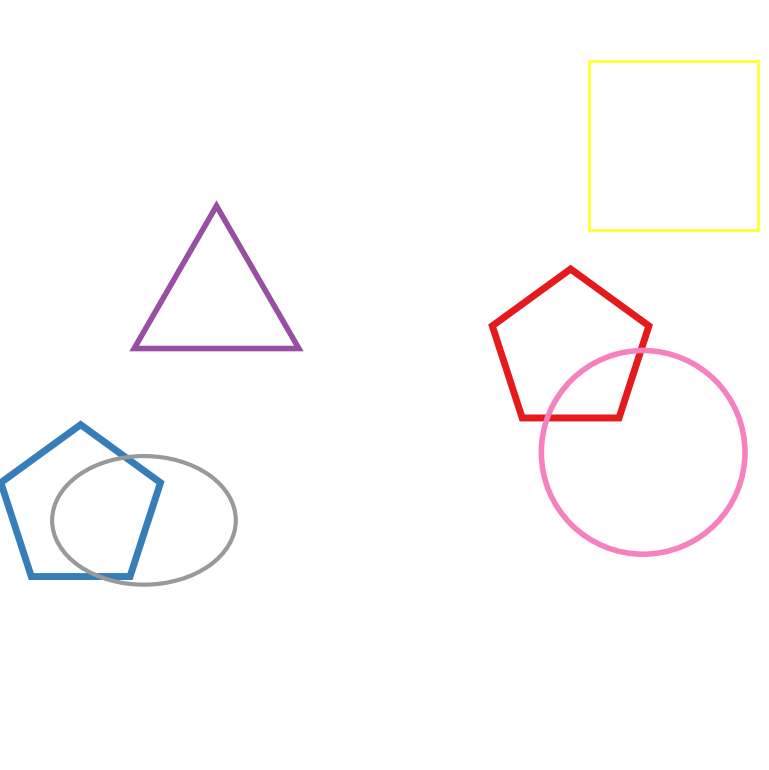[{"shape": "pentagon", "thickness": 2.5, "radius": 0.53, "center": [0.741, 0.544]}, {"shape": "pentagon", "thickness": 2.5, "radius": 0.55, "center": [0.105, 0.339]}, {"shape": "triangle", "thickness": 2, "radius": 0.62, "center": [0.281, 0.609]}, {"shape": "square", "thickness": 1, "radius": 0.55, "center": [0.875, 0.811]}, {"shape": "circle", "thickness": 2, "radius": 0.66, "center": [0.835, 0.413]}, {"shape": "oval", "thickness": 1.5, "radius": 0.6, "center": [0.187, 0.324]}]